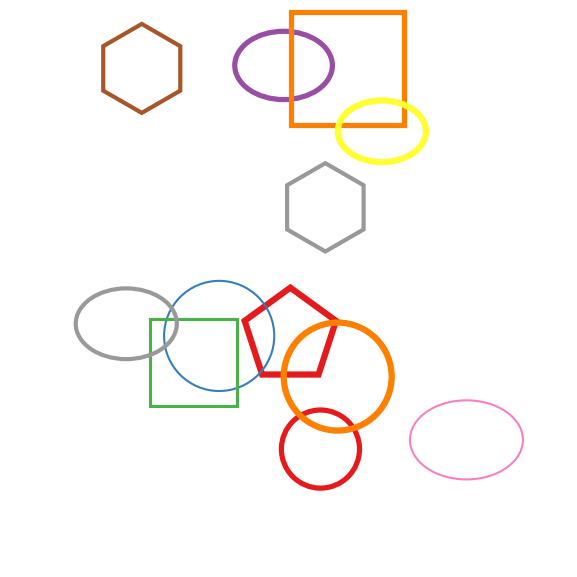[{"shape": "pentagon", "thickness": 3, "radius": 0.42, "center": [0.503, 0.418]}, {"shape": "circle", "thickness": 2.5, "radius": 0.34, "center": [0.555, 0.222]}, {"shape": "circle", "thickness": 1, "radius": 0.48, "center": [0.38, 0.417]}, {"shape": "square", "thickness": 1.5, "radius": 0.38, "center": [0.335, 0.372]}, {"shape": "oval", "thickness": 2.5, "radius": 0.42, "center": [0.491, 0.886]}, {"shape": "circle", "thickness": 3, "radius": 0.47, "center": [0.585, 0.347]}, {"shape": "square", "thickness": 2.5, "radius": 0.49, "center": [0.602, 0.881]}, {"shape": "oval", "thickness": 3, "radius": 0.38, "center": [0.661, 0.772]}, {"shape": "hexagon", "thickness": 2, "radius": 0.39, "center": [0.245, 0.881]}, {"shape": "oval", "thickness": 1, "radius": 0.49, "center": [0.808, 0.237]}, {"shape": "oval", "thickness": 2, "radius": 0.44, "center": [0.219, 0.439]}, {"shape": "hexagon", "thickness": 2, "radius": 0.38, "center": [0.563, 0.64]}]